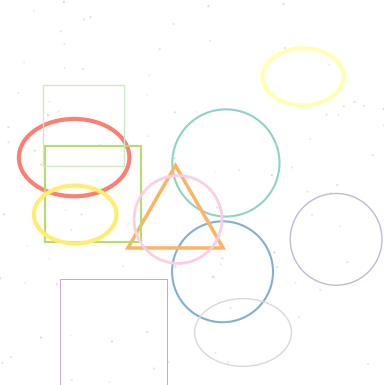[{"shape": "circle", "thickness": 1.5, "radius": 0.7, "center": [0.587, 0.577]}, {"shape": "oval", "thickness": 3, "radius": 0.53, "center": [0.787, 0.801]}, {"shape": "circle", "thickness": 1, "radius": 0.6, "center": [0.873, 0.378]}, {"shape": "oval", "thickness": 3, "radius": 0.72, "center": [0.193, 0.591]}, {"shape": "circle", "thickness": 1.5, "radius": 0.66, "center": [0.578, 0.294]}, {"shape": "triangle", "thickness": 2.5, "radius": 0.71, "center": [0.456, 0.427]}, {"shape": "square", "thickness": 1.5, "radius": 0.62, "center": [0.242, 0.496]}, {"shape": "circle", "thickness": 2, "radius": 0.57, "center": [0.462, 0.43]}, {"shape": "oval", "thickness": 1, "radius": 0.63, "center": [0.631, 0.136]}, {"shape": "square", "thickness": 0.5, "radius": 0.7, "center": [0.294, 0.135]}, {"shape": "square", "thickness": 1, "radius": 0.52, "center": [0.217, 0.674]}, {"shape": "oval", "thickness": 3, "radius": 0.54, "center": [0.195, 0.443]}]